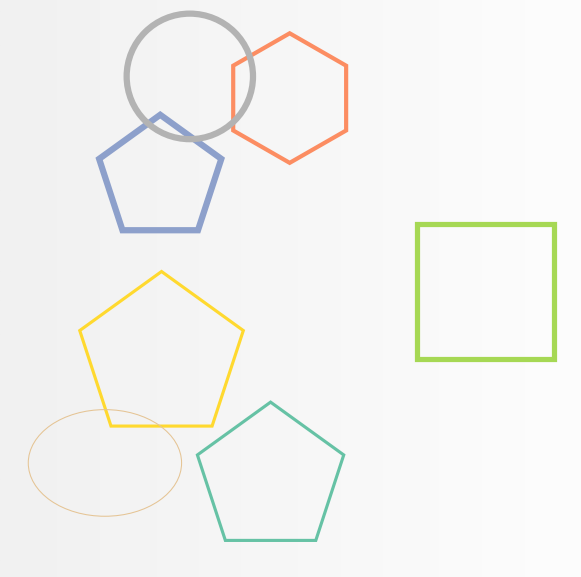[{"shape": "pentagon", "thickness": 1.5, "radius": 0.66, "center": [0.465, 0.17]}, {"shape": "hexagon", "thickness": 2, "radius": 0.56, "center": [0.498, 0.829]}, {"shape": "pentagon", "thickness": 3, "radius": 0.55, "center": [0.276, 0.69]}, {"shape": "square", "thickness": 2.5, "radius": 0.59, "center": [0.835, 0.494]}, {"shape": "pentagon", "thickness": 1.5, "radius": 0.74, "center": [0.278, 0.381]}, {"shape": "oval", "thickness": 0.5, "radius": 0.66, "center": [0.181, 0.198]}, {"shape": "circle", "thickness": 3, "radius": 0.54, "center": [0.327, 0.867]}]